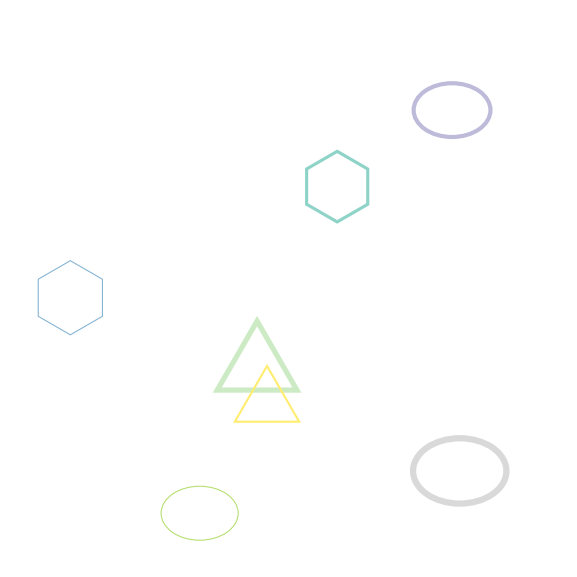[{"shape": "hexagon", "thickness": 1.5, "radius": 0.31, "center": [0.584, 0.676]}, {"shape": "oval", "thickness": 2, "radius": 0.33, "center": [0.783, 0.808]}, {"shape": "hexagon", "thickness": 0.5, "radius": 0.32, "center": [0.122, 0.484]}, {"shape": "oval", "thickness": 0.5, "radius": 0.33, "center": [0.346, 0.11]}, {"shape": "oval", "thickness": 3, "radius": 0.4, "center": [0.796, 0.184]}, {"shape": "triangle", "thickness": 2.5, "radius": 0.4, "center": [0.445, 0.363]}, {"shape": "triangle", "thickness": 1, "radius": 0.32, "center": [0.462, 0.301]}]